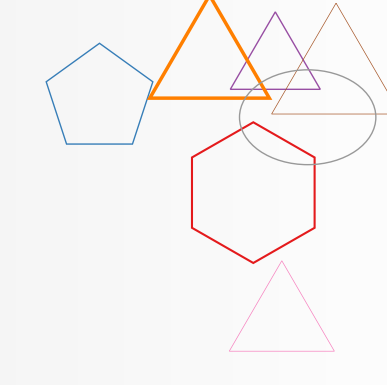[{"shape": "hexagon", "thickness": 1.5, "radius": 0.91, "center": [0.654, 0.5]}, {"shape": "pentagon", "thickness": 1, "radius": 0.72, "center": [0.257, 0.743]}, {"shape": "triangle", "thickness": 1, "radius": 0.67, "center": [0.71, 0.835]}, {"shape": "triangle", "thickness": 2.5, "radius": 0.89, "center": [0.541, 0.834]}, {"shape": "triangle", "thickness": 0.5, "radius": 0.96, "center": [0.867, 0.8]}, {"shape": "triangle", "thickness": 0.5, "radius": 0.78, "center": [0.727, 0.166]}, {"shape": "oval", "thickness": 1, "radius": 0.88, "center": [0.794, 0.695]}]